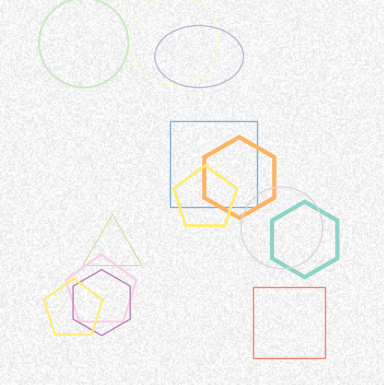[{"shape": "hexagon", "thickness": 3, "radius": 0.49, "center": [0.791, 0.378]}, {"shape": "circle", "thickness": 0.5, "radius": 0.58, "center": [0.453, 0.895]}, {"shape": "oval", "thickness": 1, "radius": 0.58, "center": [0.517, 0.853]}, {"shape": "square", "thickness": 1, "radius": 0.46, "center": [0.751, 0.163]}, {"shape": "square", "thickness": 1, "radius": 0.56, "center": [0.555, 0.574]}, {"shape": "hexagon", "thickness": 3, "radius": 0.53, "center": [0.622, 0.539]}, {"shape": "triangle", "thickness": 0.5, "radius": 0.44, "center": [0.292, 0.355]}, {"shape": "pentagon", "thickness": 1.5, "radius": 0.48, "center": [0.263, 0.243]}, {"shape": "circle", "thickness": 1, "radius": 0.53, "center": [0.732, 0.408]}, {"shape": "hexagon", "thickness": 1, "radius": 0.43, "center": [0.264, 0.214]}, {"shape": "circle", "thickness": 1.5, "radius": 0.58, "center": [0.217, 0.889]}, {"shape": "pentagon", "thickness": 2, "radius": 0.43, "center": [0.533, 0.484]}, {"shape": "pentagon", "thickness": 1.5, "radius": 0.4, "center": [0.19, 0.196]}]